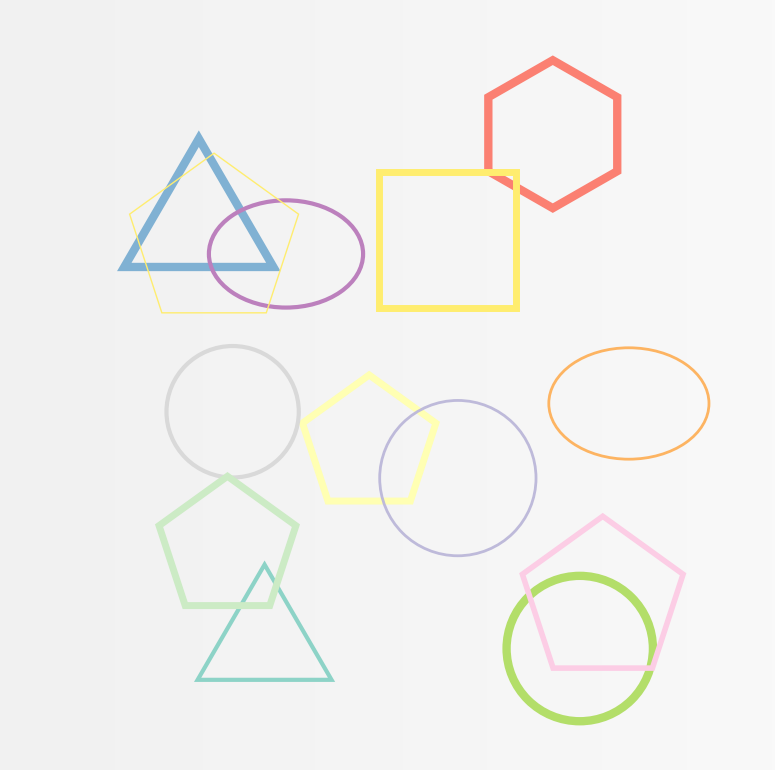[{"shape": "triangle", "thickness": 1.5, "radius": 0.5, "center": [0.341, 0.167]}, {"shape": "pentagon", "thickness": 2.5, "radius": 0.45, "center": [0.476, 0.423]}, {"shape": "circle", "thickness": 1, "radius": 0.5, "center": [0.591, 0.379]}, {"shape": "hexagon", "thickness": 3, "radius": 0.48, "center": [0.713, 0.826]}, {"shape": "triangle", "thickness": 3, "radius": 0.56, "center": [0.257, 0.709]}, {"shape": "oval", "thickness": 1, "radius": 0.52, "center": [0.811, 0.476]}, {"shape": "circle", "thickness": 3, "radius": 0.47, "center": [0.748, 0.158]}, {"shape": "pentagon", "thickness": 2, "radius": 0.54, "center": [0.778, 0.221]}, {"shape": "circle", "thickness": 1.5, "radius": 0.43, "center": [0.3, 0.465]}, {"shape": "oval", "thickness": 1.5, "radius": 0.5, "center": [0.369, 0.67]}, {"shape": "pentagon", "thickness": 2.5, "radius": 0.46, "center": [0.294, 0.289]}, {"shape": "pentagon", "thickness": 0.5, "radius": 0.57, "center": [0.276, 0.686]}, {"shape": "square", "thickness": 2.5, "radius": 0.44, "center": [0.578, 0.688]}]